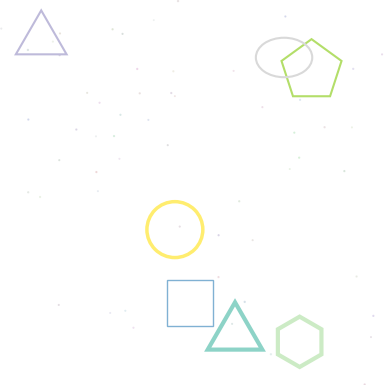[{"shape": "triangle", "thickness": 3, "radius": 0.41, "center": [0.61, 0.133]}, {"shape": "triangle", "thickness": 1.5, "radius": 0.38, "center": [0.107, 0.897]}, {"shape": "square", "thickness": 1, "radius": 0.3, "center": [0.492, 0.212]}, {"shape": "pentagon", "thickness": 1.5, "radius": 0.41, "center": [0.809, 0.816]}, {"shape": "oval", "thickness": 1.5, "radius": 0.37, "center": [0.738, 0.851]}, {"shape": "hexagon", "thickness": 3, "radius": 0.33, "center": [0.778, 0.112]}, {"shape": "circle", "thickness": 2.5, "radius": 0.36, "center": [0.454, 0.404]}]